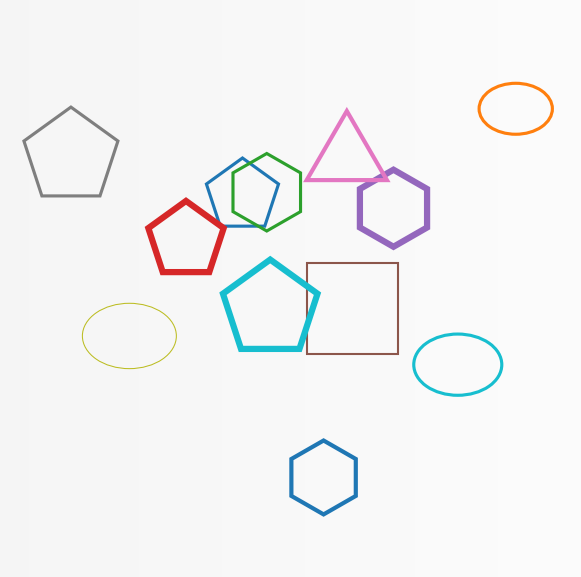[{"shape": "pentagon", "thickness": 1.5, "radius": 0.33, "center": [0.417, 0.66]}, {"shape": "hexagon", "thickness": 2, "radius": 0.32, "center": [0.557, 0.172]}, {"shape": "oval", "thickness": 1.5, "radius": 0.32, "center": [0.887, 0.811]}, {"shape": "hexagon", "thickness": 1.5, "radius": 0.34, "center": [0.459, 0.666]}, {"shape": "pentagon", "thickness": 3, "radius": 0.34, "center": [0.32, 0.583]}, {"shape": "hexagon", "thickness": 3, "radius": 0.33, "center": [0.677, 0.639]}, {"shape": "square", "thickness": 1, "radius": 0.39, "center": [0.607, 0.465]}, {"shape": "triangle", "thickness": 2, "radius": 0.4, "center": [0.597, 0.727]}, {"shape": "pentagon", "thickness": 1.5, "radius": 0.43, "center": [0.122, 0.729]}, {"shape": "oval", "thickness": 0.5, "radius": 0.4, "center": [0.223, 0.417]}, {"shape": "pentagon", "thickness": 3, "radius": 0.43, "center": [0.465, 0.464]}, {"shape": "oval", "thickness": 1.5, "radius": 0.38, "center": [0.788, 0.368]}]